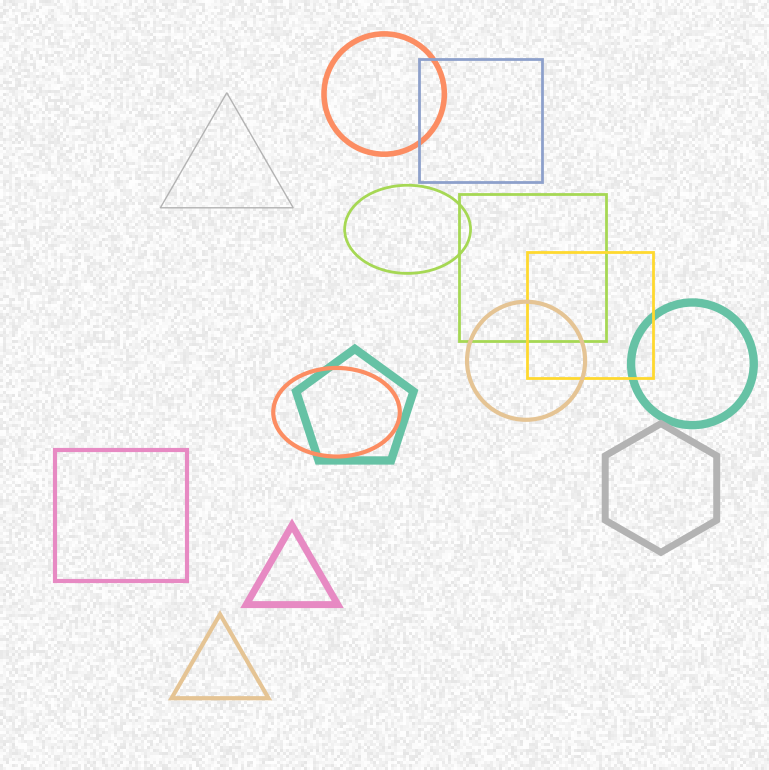[{"shape": "pentagon", "thickness": 3, "radius": 0.4, "center": [0.461, 0.467]}, {"shape": "circle", "thickness": 3, "radius": 0.4, "center": [0.899, 0.528]}, {"shape": "oval", "thickness": 1.5, "radius": 0.41, "center": [0.437, 0.465]}, {"shape": "circle", "thickness": 2, "radius": 0.39, "center": [0.499, 0.878]}, {"shape": "square", "thickness": 1, "radius": 0.4, "center": [0.624, 0.844]}, {"shape": "square", "thickness": 1.5, "radius": 0.43, "center": [0.157, 0.331]}, {"shape": "triangle", "thickness": 2.5, "radius": 0.34, "center": [0.379, 0.249]}, {"shape": "square", "thickness": 1, "radius": 0.48, "center": [0.692, 0.653]}, {"shape": "oval", "thickness": 1, "radius": 0.41, "center": [0.529, 0.702]}, {"shape": "square", "thickness": 1, "radius": 0.41, "center": [0.766, 0.591]}, {"shape": "triangle", "thickness": 1.5, "radius": 0.36, "center": [0.286, 0.13]}, {"shape": "circle", "thickness": 1.5, "radius": 0.38, "center": [0.683, 0.531]}, {"shape": "hexagon", "thickness": 2.5, "radius": 0.42, "center": [0.858, 0.366]}, {"shape": "triangle", "thickness": 0.5, "radius": 0.5, "center": [0.295, 0.78]}]